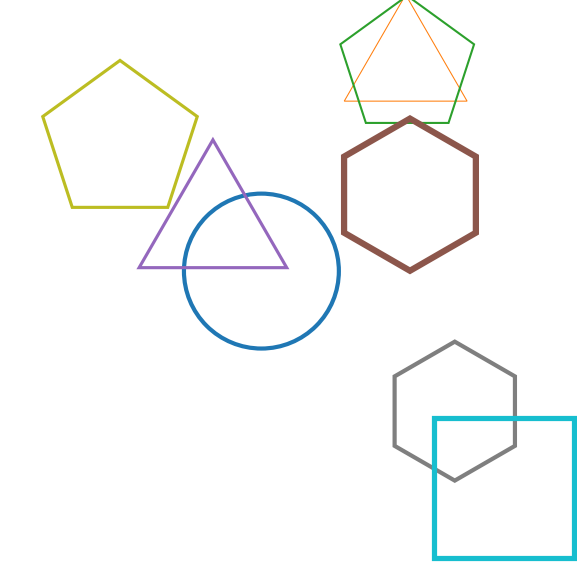[{"shape": "circle", "thickness": 2, "radius": 0.67, "center": [0.453, 0.53]}, {"shape": "triangle", "thickness": 0.5, "radius": 0.61, "center": [0.702, 0.885]}, {"shape": "pentagon", "thickness": 1, "radius": 0.61, "center": [0.705, 0.885]}, {"shape": "triangle", "thickness": 1.5, "radius": 0.74, "center": [0.369, 0.609]}, {"shape": "hexagon", "thickness": 3, "radius": 0.66, "center": [0.71, 0.662]}, {"shape": "hexagon", "thickness": 2, "radius": 0.6, "center": [0.787, 0.287]}, {"shape": "pentagon", "thickness": 1.5, "radius": 0.7, "center": [0.208, 0.754]}, {"shape": "square", "thickness": 2.5, "radius": 0.61, "center": [0.872, 0.155]}]